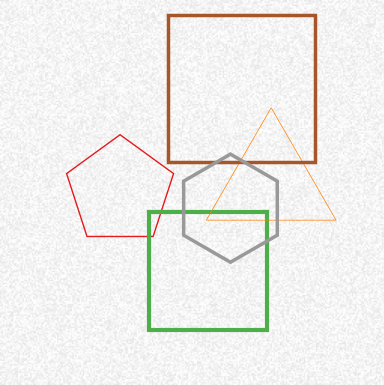[{"shape": "pentagon", "thickness": 1, "radius": 0.73, "center": [0.312, 0.504]}, {"shape": "square", "thickness": 3, "radius": 0.77, "center": [0.54, 0.295]}, {"shape": "triangle", "thickness": 0.5, "radius": 0.97, "center": [0.704, 0.525]}, {"shape": "square", "thickness": 2.5, "radius": 0.95, "center": [0.627, 0.77]}, {"shape": "hexagon", "thickness": 2.5, "radius": 0.7, "center": [0.599, 0.459]}]